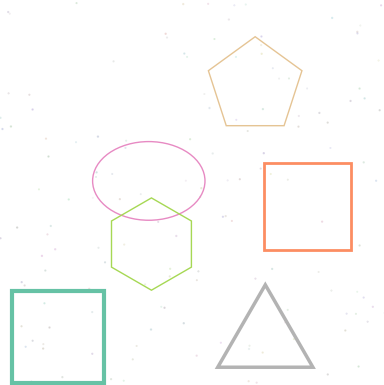[{"shape": "square", "thickness": 3, "radius": 0.59, "center": [0.151, 0.125]}, {"shape": "square", "thickness": 2, "radius": 0.57, "center": [0.799, 0.464]}, {"shape": "oval", "thickness": 1, "radius": 0.73, "center": [0.386, 0.53]}, {"shape": "hexagon", "thickness": 1, "radius": 0.6, "center": [0.393, 0.366]}, {"shape": "pentagon", "thickness": 1, "radius": 0.64, "center": [0.663, 0.777]}, {"shape": "triangle", "thickness": 2.5, "radius": 0.71, "center": [0.689, 0.118]}]